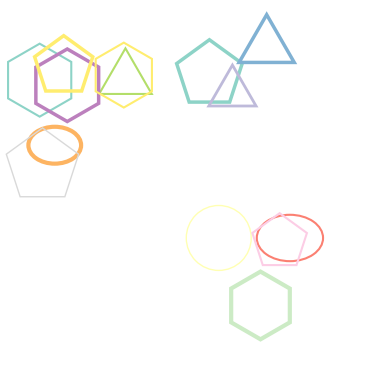[{"shape": "hexagon", "thickness": 1.5, "radius": 0.47, "center": [0.103, 0.792]}, {"shape": "pentagon", "thickness": 2.5, "radius": 0.45, "center": [0.544, 0.807]}, {"shape": "circle", "thickness": 1, "radius": 0.42, "center": [0.568, 0.382]}, {"shape": "triangle", "thickness": 2, "radius": 0.35, "center": [0.604, 0.76]}, {"shape": "oval", "thickness": 1.5, "radius": 0.43, "center": [0.753, 0.382]}, {"shape": "triangle", "thickness": 2.5, "radius": 0.41, "center": [0.693, 0.879]}, {"shape": "oval", "thickness": 3, "radius": 0.34, "center": [0.142, 0.623]}, {"shape": "triangle", "thickness": 1.5, "radius": 0.39, "center": [0.326, 0.795]}, {"shape": "pentagon", "thickness": 1.5, "radius": 0.37, "center": [0.726, 0.372]}, {"shape": "pentagon", "thickness": 1, "radius": 0.49, "center": [0.11, 0.569]}, {"shape": "hexagon", "thickness": 2.5, "radius": 0.47, "center": [0.175, 0.779]}, {"shape": "hexagon", "thickness": 3, "radius": 0.44, "center": [0.677, 0.207]}, {"shape": "hexagon", "thickness": 1.5, "radius": 0.42, "center": [0.322, 0.805]}, {"shape": "pentagon", "thickness": 2.5, "radius": 0.4, "center": [0.165, 0.828]}]